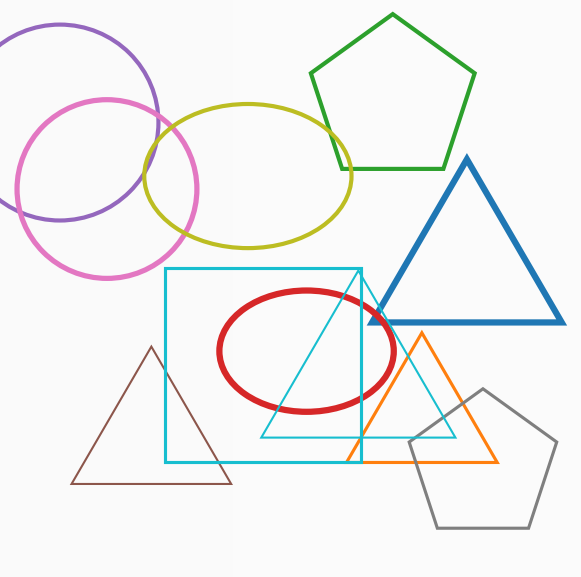[{"shape": "triangle", "thickness": 3, "radius": 0.94, "center": [0.803, 0.535]}, {"shape": "triangle", "thickness": 1.5, "radius": 0.75, "center": [0.726, 0.273]}, {"shape": "pentagon", "thickness": 2, "radius": 0.74, "center": [0.676, 0.827]}, {"shape": "oval", "thickness": 3, "radius": 0.75, "center": [0.527, 0.391]}, {"shape": "circle", "thickness": 2, "radius": 0.85, "center": [0.103, 0.787]}, {"shape": "triangle", "thickness": 1, "radius": 0.79, "center": [0.26, 0.24]}, {"shape": "circle", "thickness": 2.5, "radius": 0.77, "center": [0.184, 0.672]}, {"shape": "pentagon", "thickness": 1.5, "radius": 0.67, "center": [0.831, 0.192]}, {"shape": "oval", "thickness": 2, "radius": 0.89, "center": [0.426, 0.694]}, {"shape": "square", "thickness": 1.5, "radius": 0.84, "center": [0.452, 0.367]}, {"shape": "triangle", "thickness": 1, "radius": 0.96, "center": [0.617, 0.338]}]